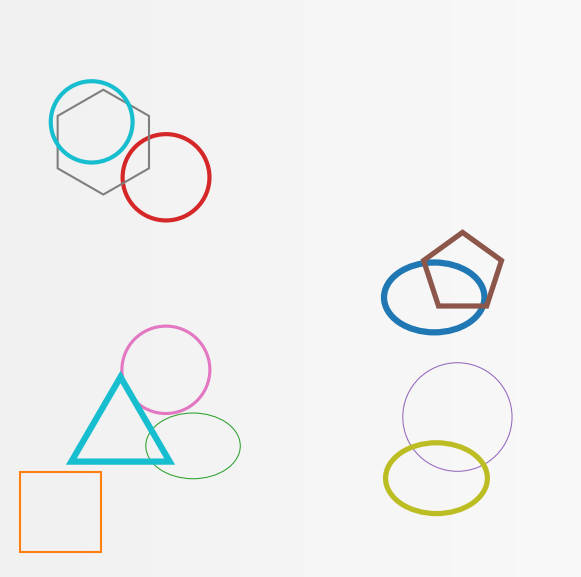[{"shape": "oval", "thickness": 3, "radius": 0.43, "center": [0.747, 0.484]}, {"shape": "square", "thickness": 1, "radius": 0.35, "center": [0.105, 0.112]}, {"shape": "oval", "thickness": 0.5, "radius": 0.41, "center": [0.332, 0.227]}, {"shape": "circle", "thickness": 2, "radius": 0.37, "center": [0.286, 0.692]}, {"shape": "circle", "thickness": 0.5, "radius": 0.47, "center": [0.787, 0.277]}, {"shape": "pentagon", "thickness": 2.5, "radius": 0.35, "center": [0.796, 0.526]}, {"shape": "circle", "thickness": 1.5, "radius": 0.38, "center": [0.285, 0.359]}, {"shape": "hexagon", "thickness": 1, "radius": 0.45, "center": [0.178, 0.753]}, {"shape": "oval", "thickness": 2.5, "radius": 0.44, "center": [0.751, 0.171]}, {"shape": "triangle", "thickness": 3, "radius": 0.49, "center": [0.207, 0.249]}, {"shape": "circle", "thickness": 2, "radius": 0.35, "center": [0.158, 0.788]}]